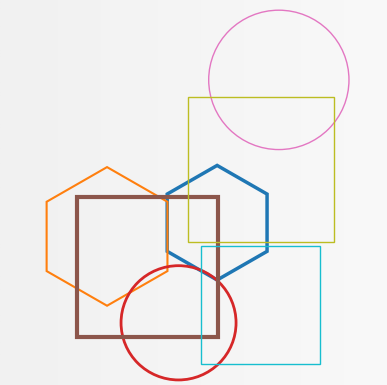[{"shape": "hexagon", "thickness": 2.5, "radius": 0.74, "center": [0.56, 0.422]}, {"shape": "hexagon", "thickness": 1.5, "radius": 0.9, "center": [0.276, 0.386]}, {"shape": "circle", "thickness": 2, "radius": 0.74, "center": [0.461, 0.162]}, {"shape": "square", "thickness": 3, "radius": 0.91, "center": [0.381, 0.306]}, {"shape": "circle", "thickness": 1, "radius": 0.91, "center": [0.72, 0.793]}, {"shape": "square", "thickness": 1, "radius": 0.94, "center": [0.673, 0.56]}, {"shape": "square", "thickness": 1, "radius": 0.77, "center": [0.671, 0.207]}]